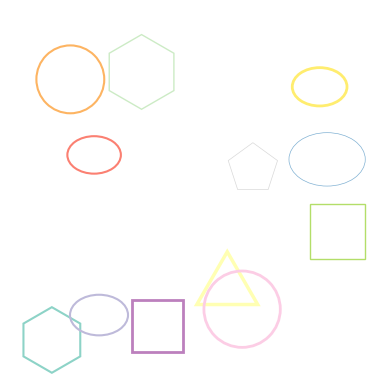[{"shape": "hexagon", "thickness": 1.5, "radius": 0.43, "center": [0.135, 0.117]}, {"shape": "triangle", "thickness": 2.5, "radius": 0.46, "center": [0.59, 0.255]}, {"shape": "oval", "thickness": 1.5, "radius": 0.38, "center": [0.257, 0.182]}, {"shape": "oval", "thickness": 1.5, "radius": 0.35, "center": [0.244, 0.598]}, {"shape": "oval", "thickness": 0.5, "radius": 0.5, "center": [0.85, 0.586]}, {"shape": "circle", "thickness": 1.5, "radius": 0.44, "center": [0.183, 0.794]}, {"shape": "square", "thickness": 1, "radius": 0.35, "center": [0.877, 0.399]}, {"shape": "circle", "thickness": 2, "radius": 0.5, "center": [0.629, 0.197]}, {"shape": "pentagon", "thickness": 0.5, "radius": 0.34, "center": [0.657, 0.562]}, {"shape": "square", "thickness": 2, "radius": 0.34, "center": [0.409, 0.152]}, {"shape": "hexagon", "thickness": 1, "radius": 0.48, "center": [0.368, 0.813]}, {"shape": "oval", "thickness": 2, "radius": 0.36, "center": [0.83, 0.775]}]